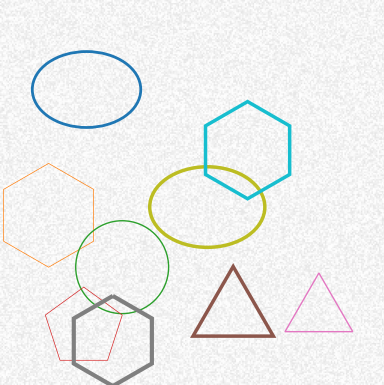[{"shape": "oval", "thickness": 2, "radius": 0.7, "center": [0.225, 0.767]}, {"shape": "hexagon", "thickness": 0.5, "radius": 0.67, "center": [0.126, 0.441]}, {"shape": "circle", "thickness": 1, "radius": 0.6, "center": [0.317, 0.306]}, {"shape": "pentagon", "thickness": 0.5, "radius": 0.53, "center": [0.218, 0.149]}, {"shape": "triangle", "thickness": 2.5, "radius": 0.6, "center": [0.606, 0.187]}, {"shape": "triangle", "thickness": 1, "radius": 0.51, "center": [0.828, 0.189]}, {"shape": "hexagon", "thickness": 3, "radius": 0.59, "center": [0.293, 0.114]}, {"shape": "oval", "thickness": 2.5, "radius": 0.75, "center": [0.538, 0.462]}, {"shape": "hexagon", "thickness": 2.5, "radius": 0.63, "center": [0.643, 0.61]}]